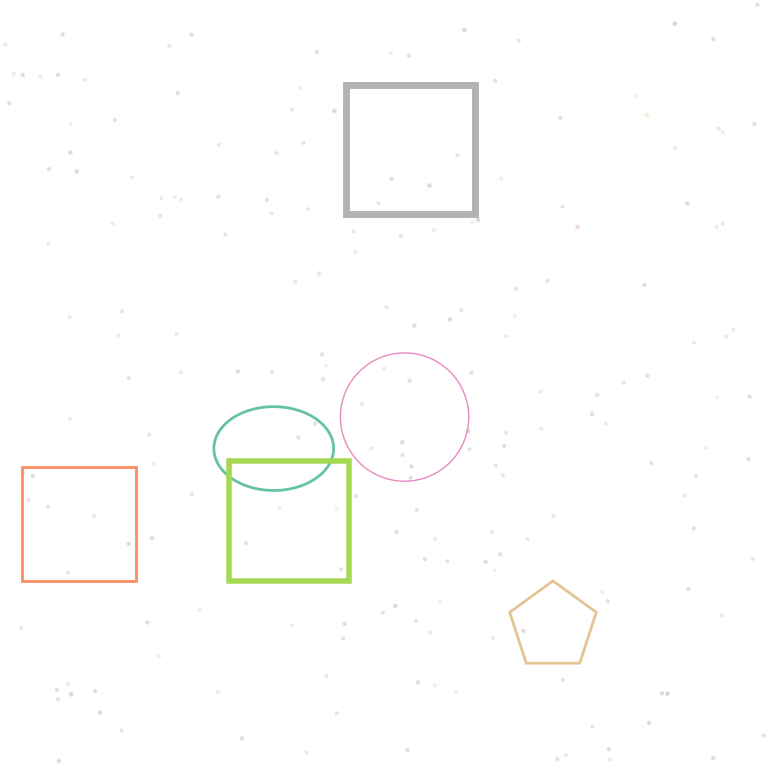[{"shape": "oval", "thickness": 1, "radius": 0.39, "center": [0.356, 0.417]}, {"shape": "square", "thickness": 1, "radius": 0.37, "center": [0.103, 0.319]}, {"shape": "circle", "thickness": 0.5, "radius": 0.42, "center": [0.525, 0.458]}, {"shape": "square", "thickness": 2, "radius": 0.39, "center": [0.375, 0.323]}, {"shape": "pentagon", "thickness": 1, "radius": 0.3, "center": [0.718, 0.187]}, {"shape": "square", "thickness": 2.5, "radius": 0.42, "center": [0.533, 0.806]}]